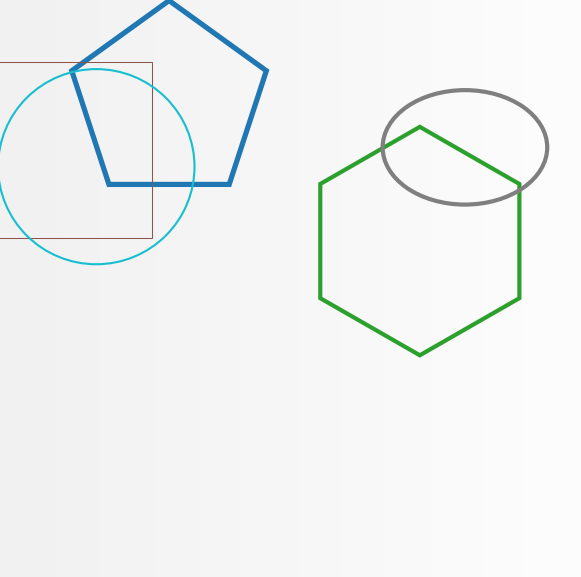[{"shape": "pentagon", "thickness": 2.5, "radius": 0.88, "center": [0.291, 0.822]}, {"shape": "hexagon", "thickness": 2, "radius": 0.99, "center": [0.722, 0.582]}, {"shape": "square", "thickness": 0.5, "radius": 0.76, "center": [0.109, 0.739]}, {"shape": "oval", "thickness": 2, "radius": 0.71, "center": [0.8, 0.744]}, {"shape": "circle", "thickness": 1, "radius": 0.84, "center": [0.166, 0.711]}]